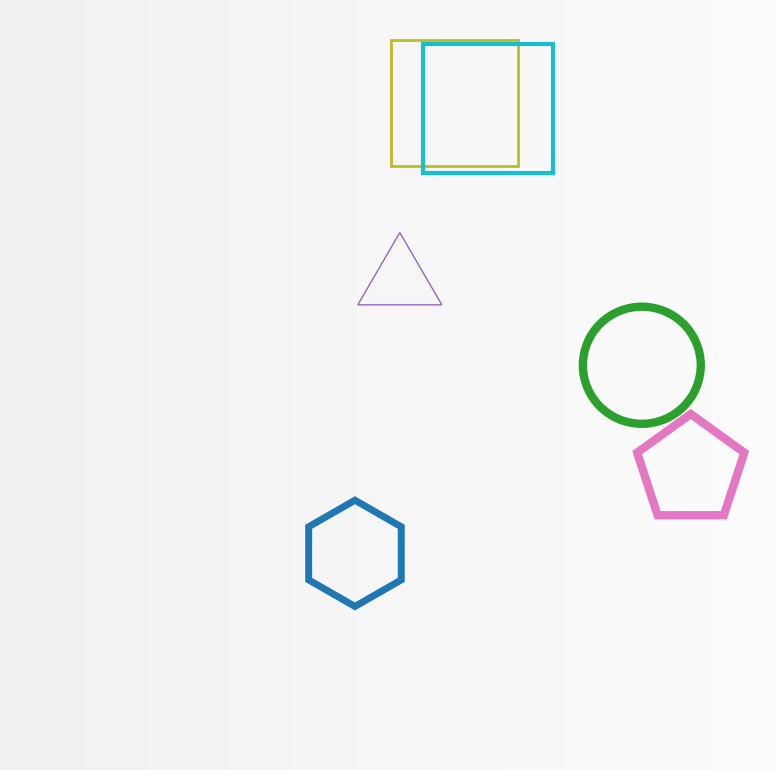[{"shape": "hexagon", "thickness": 2.5, "radius": 0.34, "center": [0.458, 0.281]}, {"shape": "circle", "thickness": 3, "radius": 0.38, "center": [0.828, 0.526]}, {"shape": "triangle", "thickness": 0.5, "radius": 0.31, "center": [0.516, 0.635]}, {"shape": "pentagon", "thickness": 3, "radius": 0.36, "center": [0.891, 0.39]}, {"shape": "square", "thickness": 1, "radius": 0.41, "center": [0.586, 0.866]}, {"shape": "square", "thickness": 1.5, "radius": 0.42, "center": [0.63, 0.859]}]